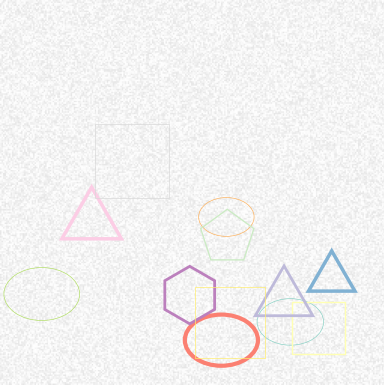[{"shape": "oval", "thickness": 0.5, "radius": 0.43, "center": [0.754, 0.164]}, {"shape": "square", "thickness": 1, "radius": 0.34, "center": [0.827, 0.149]}, {"shape": "triangle", "thickness": 2, "radius": 0.43, "center": [0.738, 0.223]}, {"shape": "oval", "thickness": 3, "radius": 0.47, "center": [0.575, 0.116]}, {"shape": "triangle", "thickness": 2.5, "radius": 0.35, "center": [0.862, 0.279]}, {"shape": "oval", "thickness": 0.5, "radius": 0.36, "center": [0.588, 0.436]}, {"shape": "oval", "thickness": 0.5, "radius": 0.49, "center": [0.109, 0.236]}, {"shape": "triangle", "thickness": 2.5, "radius": 0.45, "center": [0.238, 0.424]}, {"shape": "square", "thickness": 0.5, "radius": 0.48, "center": [0.343, 0.583]}, {"shape": "hexagon", "thickness": 2, "radius": 0.37, "center": [0.493, 0.234]}, {"shape": "pentagon", "thickness": 1, "radius": 0.36, "center": [0.59, 0.384]}, {"shape": "square", "thickness": 0.5, "radius": 0.46, "center": [0.598, 0.162]}]